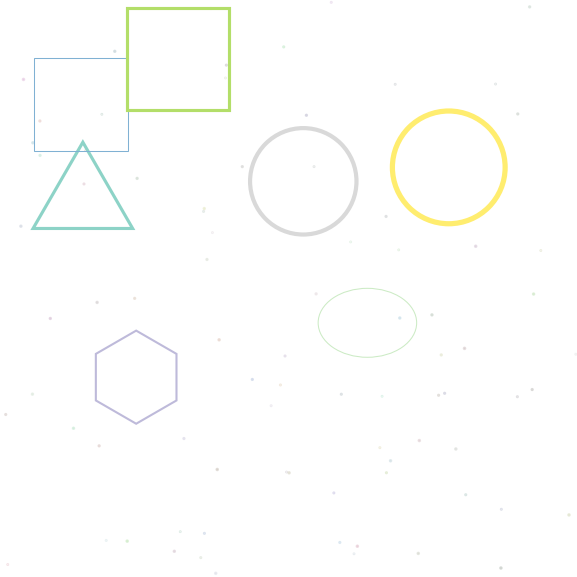[{"shape": "triangle", "thickness": 1.5, "radius": 0.5, "center": [0.143, 0.653]}, {"shape": "hexagon", "thickness": 1, "radius": 0.4, "center": [0.236, 0.346]}, {"shape": "square", "thickness": 0.5, "radius": 0.4, "center": [0.14, 0.818]}, {"shape": "square", "thickness": 1.5, "radius": 0.44, "center": [0.309, 0.897]}, {"shape": "circle", "thickness": 2, "radius": 0.46, "center": [0.525, 0.685]}, {"shape": "oval", "thickness": 0.5, "radius": 0.43, "center": [0.636, 0.44]}, {"shape": "circle", "thickness": 2.5, "radius": 0.49, "center": [0.777, 0.709]}]